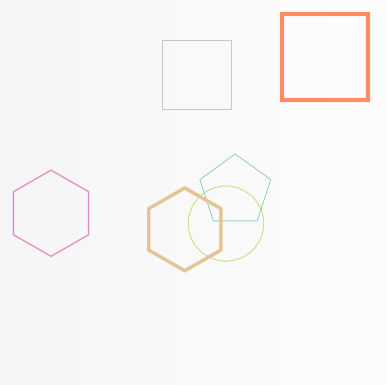[{"shape": "pentagon", "thickness": 0.5, "radius": 0.48, "center": [0.607, 0.504]}, {"shape": "square", "thickness": 3, "radius": 0.56, "center": [0.838, 0.853]}, {"shape": "hexagon", "thickness": 1, "radius": 0.56, "center": [0.132, 0.446]}, {"shape": "circle", "thickness": 0.5, "radius": 0.49, "center": [0.583, 0.419]}, {"shape": "hexagon", "thickness": 2.5, "radius": 0.54, "center": [0.477, 0.404]}, {"shape": "square", "thickness": 0.5, "radius": 0.45, "center": [0.506, 0.807]}]